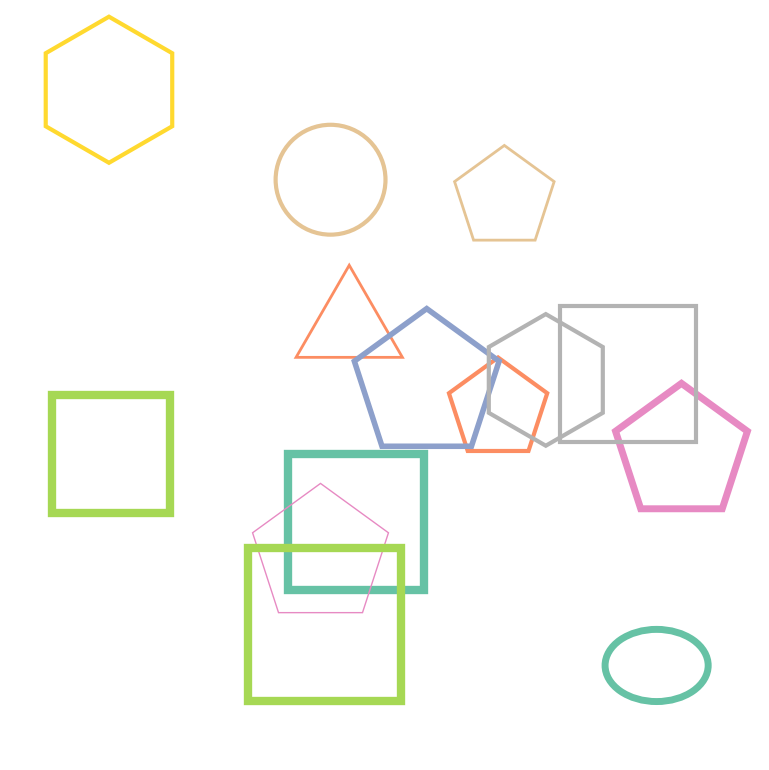[{"shape": "oval", "thickness": 2.5, "radius": 0.33, "center": [0.853, 0.136]}, {"shape": "square", "thickness": 3, "radius": 0.44, "center": [0.462, 0.323]}, {"shape": "triangle", "thickness": 1, "radius": 0.4, "center": [0.454, 0.576]}, {"shape": "pentagon", "thickness": 1.5, "radius": 0.34, "center": [0.647, 0.469]}, {"shape": "pentagon", "thickness": 2, "radius": 0.49, "center": [0.554, 0.5]}, {"shape": "pentagon", "thickness": 0.5, "radius": 0.46, "center": [0.416, 0.279]}, {"shape": "pentagon", "thickness": 2.5, "radius": 0.45, "center": [0.885, 0.412]}, {"shape": "square", "thickness": 3, "radius": 0.5, "center": [0.422, 0.189]}, {"shape": "square", "thickness": 3, "radius": 0.38, "center": [0.144, 0.41]}, {"shape": "hexagon", "thickness": 1.5, "radius": 0.47, "center": [0.142, 0.883]}, {"shape": "circle", "thickness": 1.5, "radius": 0.36, "center": [0.429, 0.767]}, {"shape": "pentagon", "thickness": 1, "radius": 0.34, "center": [0.655, 0.743]}, {"shape": "hexagon", "thickness": 1.5, "radius": 0.43, "center": [0.709, 0.507]}, {"shape": "square", "thickness": 1.5, "radius": 0.44, "center": [0.815, 0.514]}]